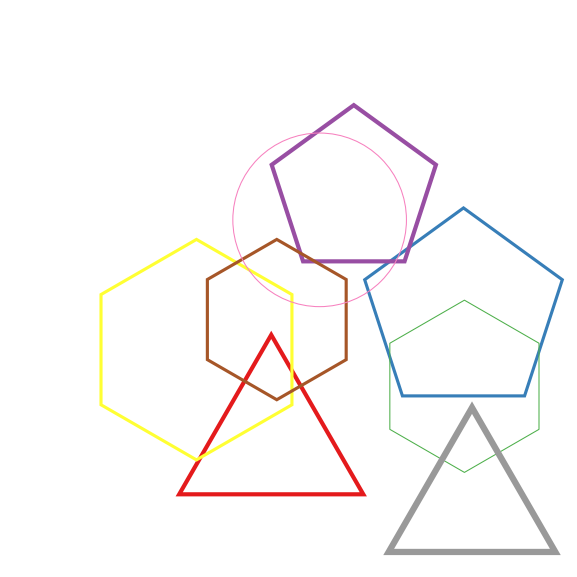[{"shape": "triangle", "thickness": 2, "radius": 0.92, "center": [0.47, 0.235]}, {"shape": "pentagon", "thickness": 1.5, "radius": 0.9, "center": [0.803, 0.459]}, {"shape": "hexagon", "thickness": 0.5, "radius": 0.75, "center": [0.804, 0.33]}, {"shape": "pentagon", "thickness": 2, "radius": 0.75, "center": [0.613, 0.668]}, {"shape": "hexagon", "thickness": 1.5, "radius": 0.95, "center": [0.34, 0.394]}, {"shape": "hexagon", "thickness": 1.5, "radius": 0.69, "center": [0.479, 0.446]}, {"shape": "circle", "thickness": 0.5, "radius": 0.75, "center": [0.553, 0.618]}, {"shape": "triangle", "thickness": 3, "radius": 0.83, "center": [0.817, 0.127]}]